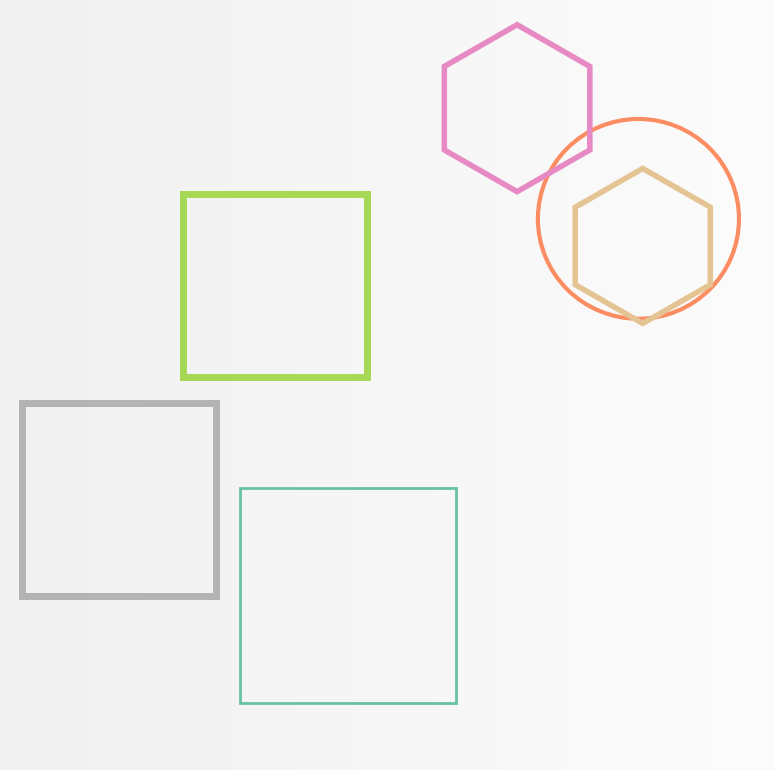[{"shape": "square", "thickness": 1, "radius": 0.7, "center": [0.449, 0.227]}, {"shape": "circle", "thickness": 1.5, "radius": 0.65, "center": [0.824, 0.716]}, {"shape": "hexagon", "thickness": 2, "radius": 0.54, "center": [0.667, 0.859]}, {"shape": "square", "thickness": 2.5, "radius": 0.59, "center": [0.355, 0.629]}, {"shape": "hexagon", "thickness": 2, "radius": 0.5, "center": [0.829, 0.681]}, {"shape": "square", "thickness": 2.5, "radius": 0.63, "center": [0.154, 0.351]}]